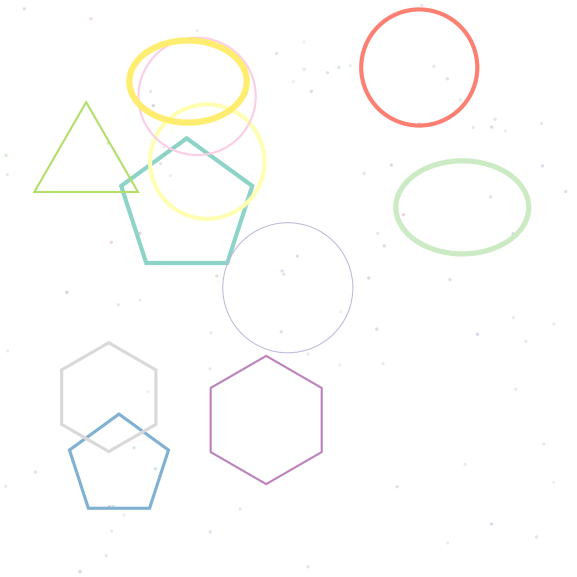[{"shape": "pentagon", "thickness": 2, "radius": 0.6, "center": [0.323, 0.64]}, {"shape": "circle", "thickness": 2, "radius": 0.5, "center": [0.359, 0.719]}, {"shape": "circle", "thickness": 0.5, "radius": 0.56, "center": [0.498, 0.501]}, {"shape": "circle", "thickness": 2, "radius": 0.5, "center": [0.726, 0.882]}, {"shape": "pentagon", "thickness": 1.5, "radius": 0.45, "center": [0.206, 0.192]}, {"shape": "triangle", "thickness": 1, "radius": 0.52, "center": [0.149, 0.719]}, {"shape": "circle", "thickness": 1, "radius": 0.51, "center": [0.341, 0.832]}, {"shape": "hexagon", "thickness": 1.5, "radius": 0.47, "center": [0.188, 0.311]}, {"shape": "hexagon", "thickness": 1, "radius": 0.56, "center": [0.461, 0.272]}, {"shape": "oval", "thickness": 2.5, "radius": 0.58, "center": [0.801, 0.64]}, {"shape": "oval", "thickness": 3, "radius": 0.51, "center": [0.326, 0.858]}]